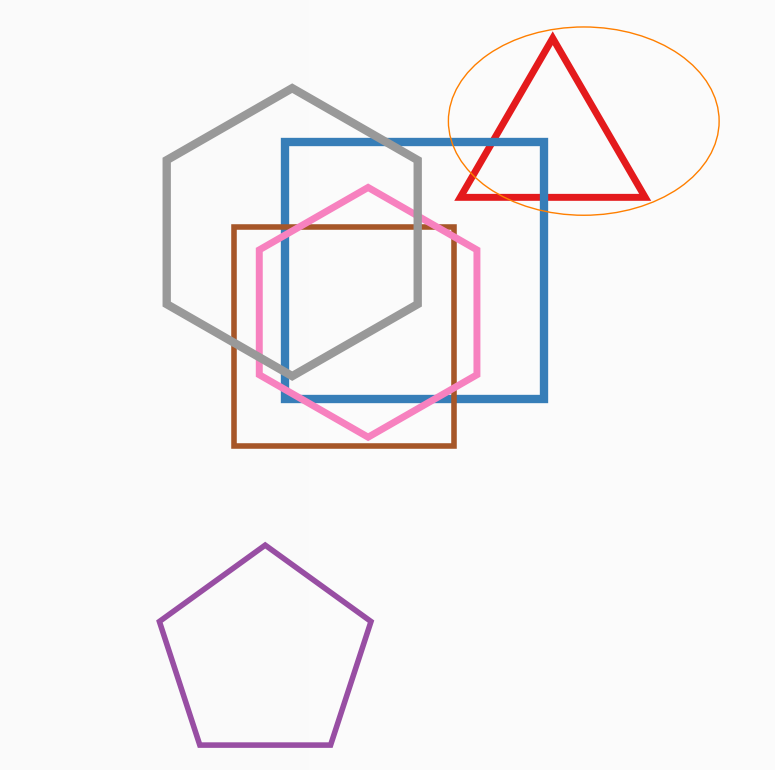[{"shape": "triangle", "thickness": 2.5, "radius": 0.69, "center": [0.713, 0.813]}, {"shape": "square", "thickness": 3, "radius": 0.84, "center": [0.534, 0.649]}, {"shape": "pentagon", "thickness": 2, "radius": 0.72, "center": [0.342, 0.148]}, {"shape": "oval", "thickness": 0.5, "radius": 0.87, "center": [0.753, 0.843]}, {"shape": "square", "thickness": 2, "radius": 0.71, "center": [0.444, 0.563]}, {"shape": "hexagon", "thickness": 2.5, "radius": 0.81, "center": [0.475, 0.594]}, {"shape": "hexagon", "thickness": 3, "radius": 0.93, "center": [0.377, 0.699]}]